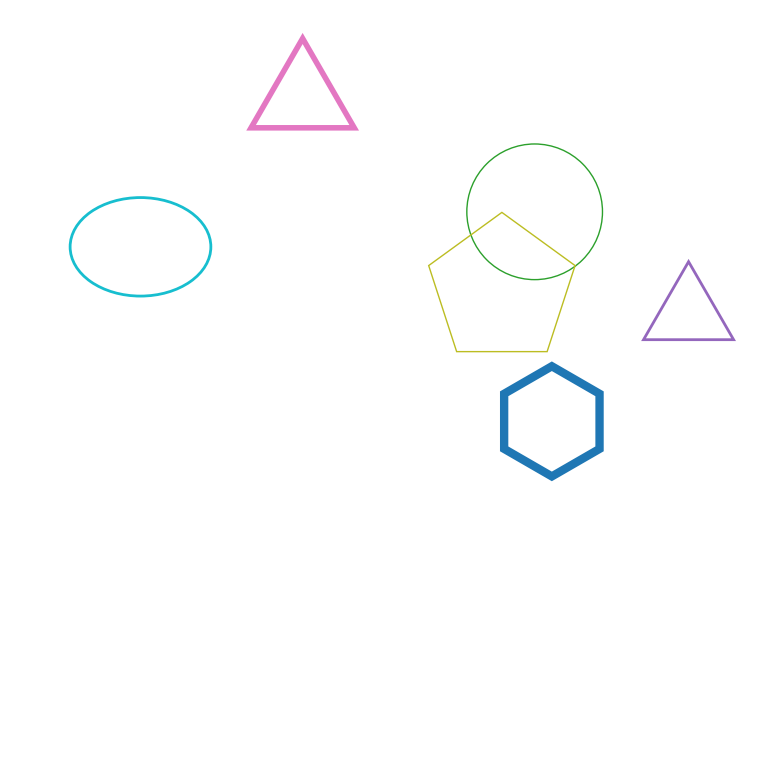[{"shape": "hexagon", "thickness": 3, "radius": 0.36, "center": [0.717, 0.453]}, {"shape": "circle", "thickness": 0.5, "radius": 0.44, "center": [0.694, 0.725]}, {"shape": "triangle", "thickness": 1, "radius": 0.34, "center": [0.894, 0.593]}, {"shape": "triangle", "thickness": 2, "radius": 0.39, "center": [0.393, 0.873]}, {"shape": "pentagon", "thickness": 0.5, "radius": 0.5, "center": [0.652, 0.624]}, {"shape": "oval", "thickness": 1, "radius": 0.46, "center": [0.182, 0.679]}]